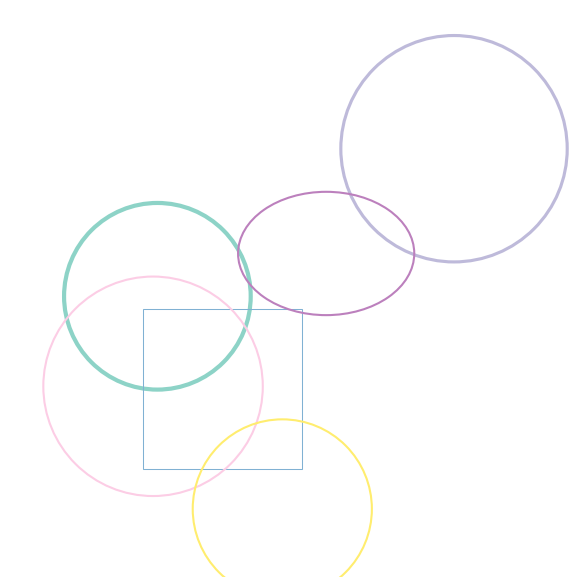[{"shape": "circle", "thickness": 2, "radius": 0.81, "center": [0.273, 0.486]}, {"shape": "circle", "thickness": 1.5, "radius": 0.98, "center": [0.786, 0.742]}, {"shape": "square", "thickness": 0.5, "radius": 0.69, "center": [0.385, 0.326]}, {"shape": "circle", "thickness": 1, "radius": 0.95, "center": [0.265, 0.33]}, {"shape": "oval", "thickness": 1, "radius": 0.76, "center": [0.565, 0.56]}, {"shape": "circle", "thickness": 1, "radius": 0.78, "center": [0.489, 0.118]}]